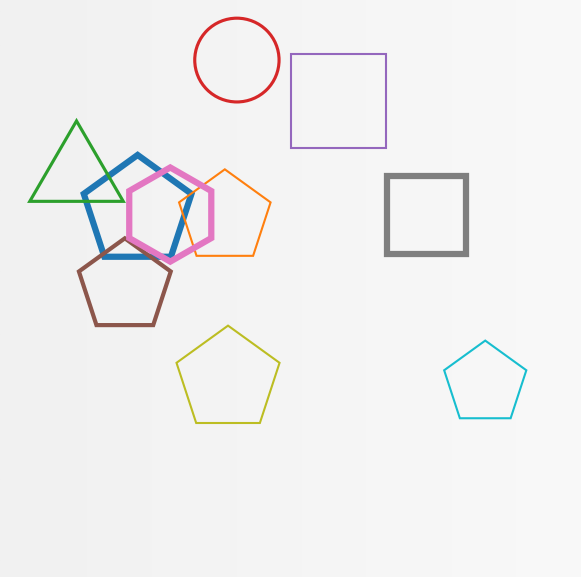[{"shape": "pentagon", "thickness": 3, "radius": 0.49, "center": [0.237, 0.633]}, {"shape": "pentagon", "thickness": 1, "radius": 0.41, "center": [0.387, 0.623]}, {"shape": "triangle", "thickness": 1.5, "radius": 0.46, "center": [0.132, 0.697]}, {"shape": "circle", "thickness": 1.5, "radius": 0.36, "center": [0.408, 0.895]}, {"shape": "square", "thickness": 1, "radius": 0.41, "center": [0.582, 0.824]}, {"shape": "pentagon", "thickness": 2, "radius": 0.42, "center": [0.215, 0.503]}, {"shape": "hexagon", "thickness": 3, "radius": 0.41, "center": [0.293, 0.628]}, {"shape": "square", "thickness": 3, "radius": 0.34, "center": [0.734, 0.627]}, {"shape": "pentagon", "thickness": 1, "radius": 0.47, "center": [0.392, 0.342]}, {"shape": "pentagon", "thickness": 1, "radius": 0.37, "center": [0.835, 0.335]}]